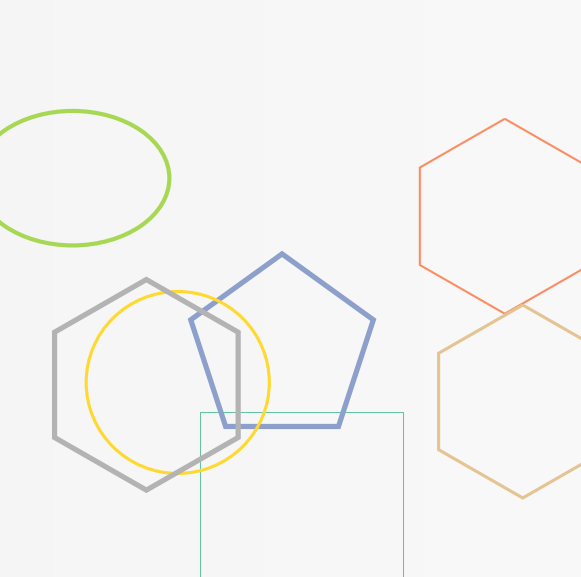[{"shape": "square", "thickness": 0.5, "radius": 0.88, "center": [0.519, 0.111]}, {"shape": "hexagon", "thickness": 1, "radius": 0.84, "center": [0.868, 0.625]}, {"shape": "pentagon", "thickness": 2.5, "radius": 0.83, "center": [0.485, 0.394]}, {"shape": "oval", "thickness": 2, "radius": 0.83, "center": [0.125, 0.691]}, {"shape": "circle", "thickness": 1.5, "radius": 0.79, "center": [0.306, 0.337]}, {"shape": "hexagon", "thickness": 1.5, "radius": 0.84, "center": [0.899, 0.304]}, {"shape": "hexagon", "thickness": 2.5, "radius": 0.91, "center": [0.252, 0.333]}]